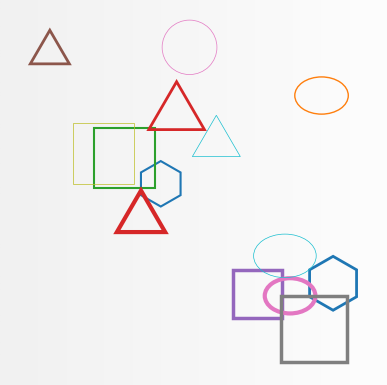[{"shape": "hexagon", "thickness": 1.5, "radius": 0.3, "center": [0.415, 0.523]}, {"shape": "hexagon", "thickness": 2, "radius": 0.35, "center": [0.86, 0.264]}, {"shape": "oval", "thickness": 1, "radius": 0.35, "center": [0.83, 0.752]}, {"shape": "square", "thickness": 1.5, "radius": 0.39, "center": [0.321, 0.59]}, {"shape": "triangle", "thickness": 3, "radius": 0.36, "center": [0.364, 0.433]}, {"shape": "triangle", "thickness": 2, "radius": 0.41, "center": [0.456, 0.705]}, {"shape": "square", "thickness": 2.5, "radius": 0.31, "center": [0.664, 0.236]}, {"shape": "triangle", "thickness": 2, "radius": 0.29, "center": [0.129, 0.863]}, {"shape": "oval", "thickness": 3, "radius": 0.33, "center": [0.749, 0.232]}, {"shape": "circle", "thickness": 0.5, "radius": 0.35, "center": [0.489, 0.877]}, {"shape": "square", "thickness": 2.5, "radius": 0.43, "center": [0.811, 0.146]}, {"shape": "square", "thickness": 0.5, "radius": 0.39, "center": [0.267, 0.601]}, {"shape": "oval", "thickness": 0.5, "radius": 0.4, "center": [0.735, 0.335]}, {"shape": "triangle", "thickness": 0.5, "radius": 0.36, "center": [0.558, 0.629]}]